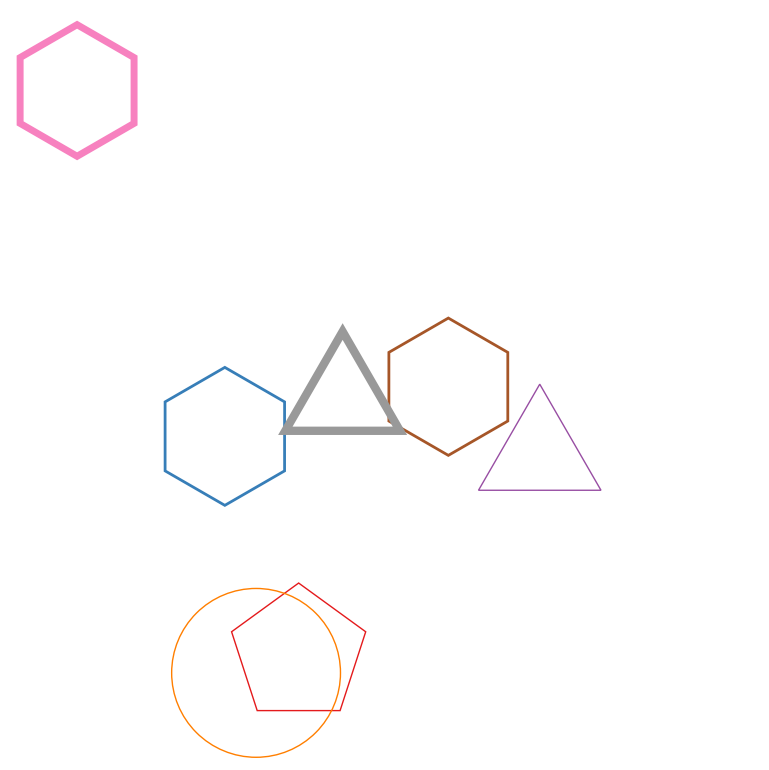[{"shape": "pentagon", "thickness": 0.5, "radius": 0.46, "center": [0.388, 0.151]}, {"shape": "hexagon", "thickness": 1, "radius": 0.45, "center": [0.292, 0.433]}, {"shape": "triangle", "thickness": 0.5, "radius": 0.46, "center": [0.701, 0.409]}, {"shape": "circle", "thickness": 0.5, "radius": 0.55, "center": [0.333, 0.126]}, {"shape": "hexagon", "thickness": 1, "radius": 0.45, "center": [0.582, 0.498]}, {"shape": "hexagon", "thickness": 2.5, "radius": 0.43, "center": [0.1, 0.882]}, {"shape": "triangle", "thickness": 3, "radius": 0.43, "center": [0.445, 0.483]}]